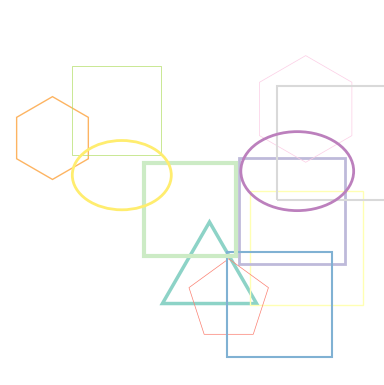[{"shape": "triangle", "thickness": 2.5, "radius": 0.71, "center": [0.544, 0.282]}, {"shape": "square", "thickness": 1, "radius": 0.74, "center": [0.796, 0.356]}, {"shape": "square", "thickness": 2, "radius": 0.69, "center": [0.758, 0.453]}, {"shape": "pentagon", "thickness": 0.5, "radius": 0.54, "center": [0.594, 0.219]}, {"shape": "square", "thickness": 1.5, "radius": 0.68, "center": [0.726, 0.21]}, {"shape": "hexagon", "thickness": 1, "radius": 0.54, "center": [0.136, 0.641]}, {"shape": "square", "thickness": 0.5, "radius": 0.57, "center": [0.302, 0.713]}, {"shape": "hexagon", "thickness": 0.5, "radius": 0.69, "center": [0.794, 0.717]}, {"shape": "square", "thickness": 1.5, "radius": 0.74, "center": [0.867, 0.628]}, {"shape": "oval", "thickness": 2, "radius": 0.73, "center": [0.772, 0.556]}, {"shape": "square", "thickness": 3, "radius": 0.6, "center": [0.493, 0.456]}, {"shape": "oval", "thickness": 2, "radius": 0.64, "center": [0.316, 0.545]}]